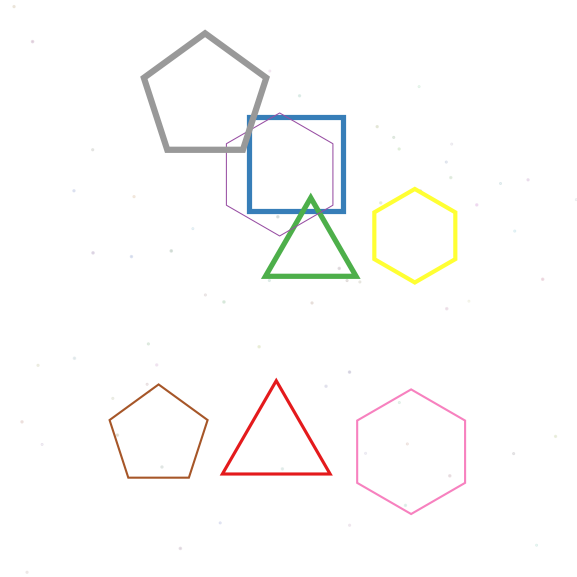[{"shape": "triangle", "thickness": 1.5, "radius": 0.54, "center": [0.478, 0.232]}, {"shape": "square", "thickness": 2.5, "radius": 0.41, "center": [0.513, 0.715]}, {"shape": "triangle", "thickness": 2.5, "radius": 0.45, "center": [0.538, 0.566]}, {"shape": "hexagon", "thickness": 0.5, "radius": 0.53, "center": [0.484, 0.697]}, {"shape": "hexagon", "thickness": 2, "radius": 0.4, "center": [0.718, 0.591]}, {"shape": "pentagon", "thickness": 1, "radius": 0.45, "center": [0.275, 0.244]}, {"shape": "hexagon", "thickness": 1, "radius": 0.54, "center": [0.712, 0.217]}, {"shape": "pentagon", "thickness": 3, "radius": 0.56, "center": [0.355, 0.83]}]